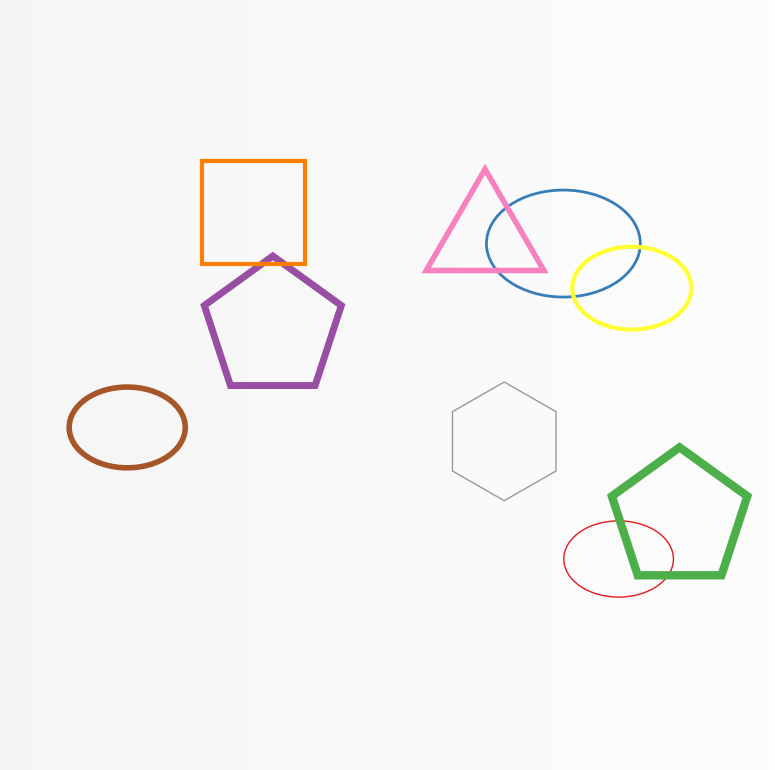[{"shape": "oval", "thickness": 0.5, "radius": 0.35, "center": [0.798, 0.274]}, {"shape": "oval", "thickness": 1, "radius": 0.5, "center": [0.727, 0.684]}, {"shape": "pentagon", "thickness": 3, "radius": 0.46, "center": [0.877, 0.327]}, {"shape": "pentagon", "thickness": 2.5, "radius": 0.46, "center": [0.352, 0.574]}, {"shape": "square", "thickness": 1.5, "radius": 0.33, "center": [0.327, 0.724]}, {"shape": "oval", "thickness": 1.5, "radius": 0.38, "center": [0.815, 0.626]}, {"shape": "oval", "thickness": 2, "radius": 0.37, "center": [0.164, 0.445]}, {"shape": "triangle", "thickness": 2, "radius": 0.44, "center": [0.626, 0.693]}, {"shape": "hexagon", "thickness": 0.5, "radius": 0.39, "center": [0.651, 0.427]}]